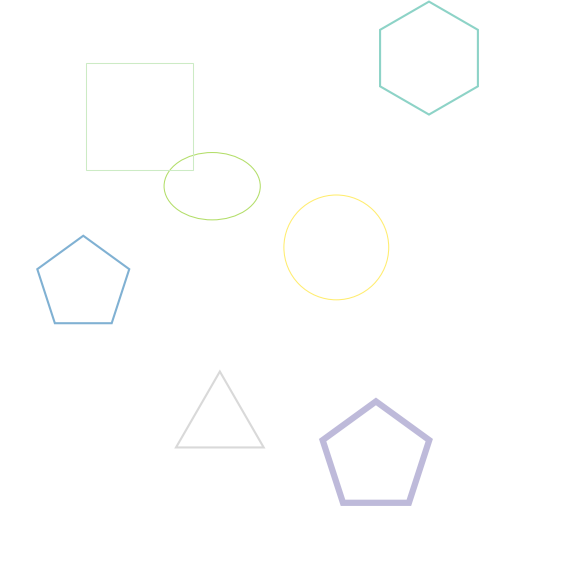[{"shape": "hexagon", "thickness": 1, "radius": 0.49, "center": [0.743, 0.899]}, {"shape": "pentagon", "thickness": 3, "radius": 0.49, "center": [0.651, 0.207]}, {"shape": "pentagon", "thickness": 1, "radius": 0.42, "center": [0.144, 0.507]}, {"shape": "oval", "thickness": 0.5, "radius": 0.42, "center": [0.367, 0.677]}, {"shape": "triangle", "thickness": 1, "radius": 0.44, "center": [0.381, 0.268]}, {"shape": "square", "thickness": 0.5, "radius": 0.46, "center": [0.241, 0.797]}, {"shape": "circle", "thickness": 0.5, "radius": 0.45, "center": [0.582, 0.571]}]